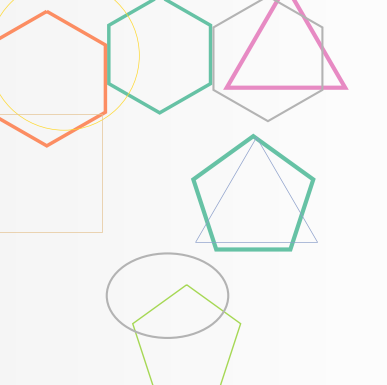[{"shape": "pentagon", "thickness": 3, "radius": 0.81, "center": [0.654, 0.484]}, {"shape": "hexagon", "thickness": 2.5, "radius": 0.76, "center": [0.412, 0.858]}, {"shape": "hexagon", "thickness": 2.5, "radius": 0.87, "center": [0.121, 0.796]}, {"shape": "triangle", "thickness": 0.5, "radius": 0.91, "center": [0.662, 0.461]}, {"shape": "triangle", "thickness": 3, "radius": 0.88, "center": [0.738, 0.86]}, {"shape": "pentagon", "thickness": 1, "radius": 0.73, "center": [0.482, 0.114]}, {"shape": "circle", "thickness": 0.5, "radius": 0.97, "center": [0.165, 0.856]}, {"shape": "square", "thickness": 0.5, "radius": 0.76, "center": [0.11, 0.55]}, {"shape": "hexagon", "thickness": 1.5, "radius": 0.81, "center": [0.691, 0.848]}, {"shape": "oval", "thickness": 1.5, "radius": 0.78, "center": [0.432, 0.232]}]